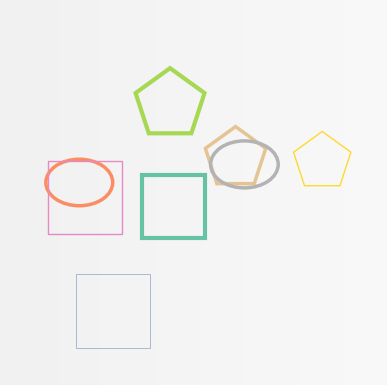[{"shape": "square", "thickness": 3, "radius": 0.41, "center": [0.447, 0.464]}, {"shape": "oval", "thickness": 2.5, "radius": 0.43, "center": [0.205, 0.526]}, {"shape": "square", "thickness": 0.5, "radius": 0.48, "center": [0.291, 0.192]}, {"shape": "square", "thickness": 1, "radius": 0.48, "center": [0.22, 0.487]}, {"shape": "pentagon", "thickness": 3, "radius": 0.47, "center": [0.439, 0.729]}, {"shape": "pentagon", "thickness": 1, "radius": 0.39, "center": [0.831, 0.581]}, {"shape": "pentagon", "thickness": 2.5, "radius": 0.41, "center": [0.608, 0.589]}, {"shape": "oval", "thickness": 2.5, "radius": 0.44, "center": [0.631, 0.573]}]